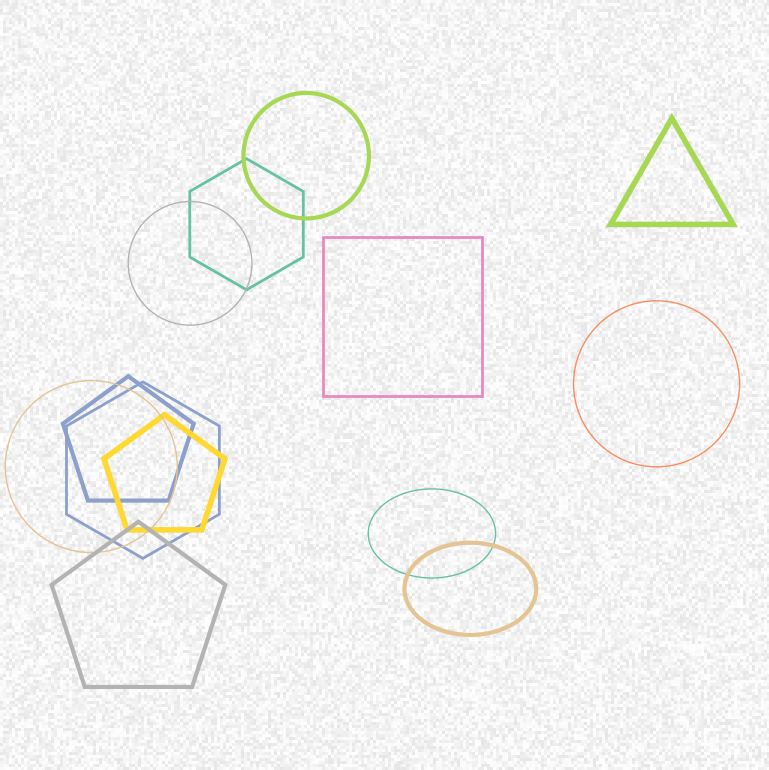[{"shape": "oval", "thickness": 0.5, "radius": 0.41, "center": [0.561, 0.307]}, {"shape": "hexagon", "thickness": 1, "radius": 0.43, "center": [0.32, 0.709]}, {"shape": "circle", "thickness": 0.5, "radius": 0.54, "center": [0.853, 0.502]}, {"shape": "hexagon", "thickness": 1, "radius": 0.57, "center": [0.186, 0.389]}, {"shape": "pentagon", "thickness": 1.5, "radius": 0.45, "center": [0.167, 0.422]}, {"shape": "square", "thickness": 1, "radius": 0.52, "center": [0.522, 0.589]}, {"shape": "triangle", "thickness": 2, "radius": 0.46, "center": [0.873, 0.754]}, {"shape": "circle", "thickness": 1.5, "radius": 0.41, "center": [0.398, 0.798]}, {"shape": "pentagon", "thickness": 2, "radius": 0.41, "center": [0.214, 0.379]}, {"shape": "oval", "thickness": 1.5, "radius": 0.43, "center": [0.611, 0.235]}, {"shape": "circle", "thickness": 0.5, "radius": 0.56, "center": [0.119, 0.394]}, {"shape": "pentagon", "thickness": 1.5, "radius": 0.59, "center": [0.18, 0.204]}, {"shape": "circle", "thickness": 0.5, "radius": 0.4, "center": [0.247, 0.658]}]